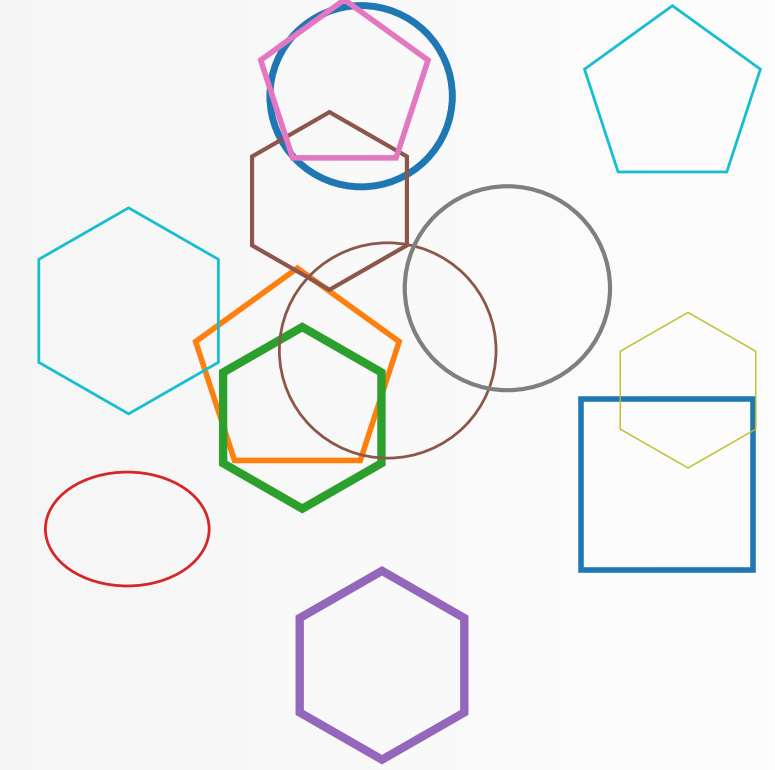[{"shape": "circle", "thickness": 2.5, "radius": 0.59, "center": [0.466, 0.875]}, {"shape": "square", "thickness": 2, "radius": 0.56, "center": [0.861, 0.371]}, {"shape": "pentagon", "thickness": 2, "radius": 0.69, "center": [0.384, 0.514]}, {"shape": "hexagon", "thickness": 3, "radius": 0.59, "center": [0.39, 0.457]}, {"shape": "oval", "thickness": 1, "radius": 0.53, "center": [0.164, 0.313]}, {"shape": "hexagon", "thickness": 3, "radius": 0.61, "center": [0.493, 0.136]}, {"shape": "circle", "thickness": 1, "radius": 0.7, "center": [0.5, 0.545]}, {"shape": "hexagon", "thickness": 1.5, "radius": 0.58, "center": [0.425, 0.739]}, {"shape": "pentagon", "thickness": 2, "radius": 0.57, "center": [0.444, 0.887]}, {"shape": "circle", "thickness": 1.5, "radius": 0.66, "center": [0.655, 0.626]}, {"shape": "hexagon", "thickness": 0.5, "radius": 0.51, "center": [0.888, 0.493]}, {"shape": "pentagon", "thickness": 1, "radius": 0.6, "center": [0.868, 0.873]}, {"shape": "hexagon", "thickness": 1, "radius": 0.67, "center": [0.166, 0.596]}]